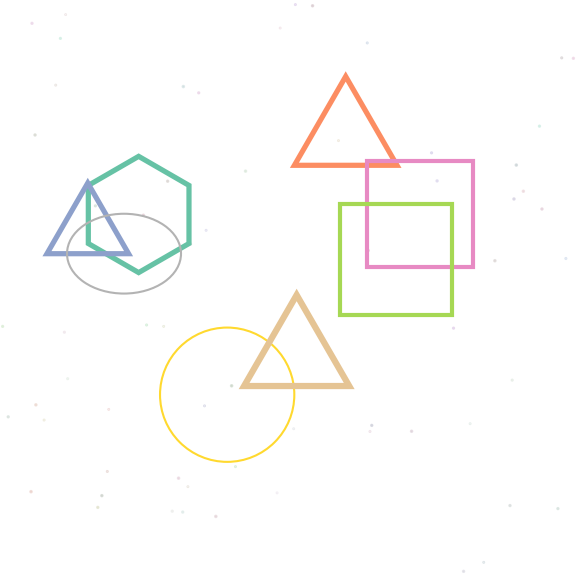[{"shape": "hexagon", "thickness": 2.5, "radius": 0.5, "center": [0.24, 0.628]}, {"shape": "triangle", "thickness": 2.5, "radius": 0.51, "center": [0.599, 0.764]}, {"shape": "triangle", "thickness": 2.5, "radius": 0.41, "center": [0.152, 0.601]}, {"shape": "square", "thickness": 2, "radius": 0.46, "center": [0.727, 0.628]}, {"shape": "square", "thickness": 2, "radius": 0.48, "center": [0.686, 0.55]}, {"shape": "circle", "thickness": 1, "radius": 0.58, "center": [0.393, 0.316]}, {"shape": "triangle", "thickness": 3, "radius": 0.53, "center": [0.514, 0.383]}, {"shape": "oval", "thickness": 1, "radius": 0.49, "center": [0.215, 0.56]}]